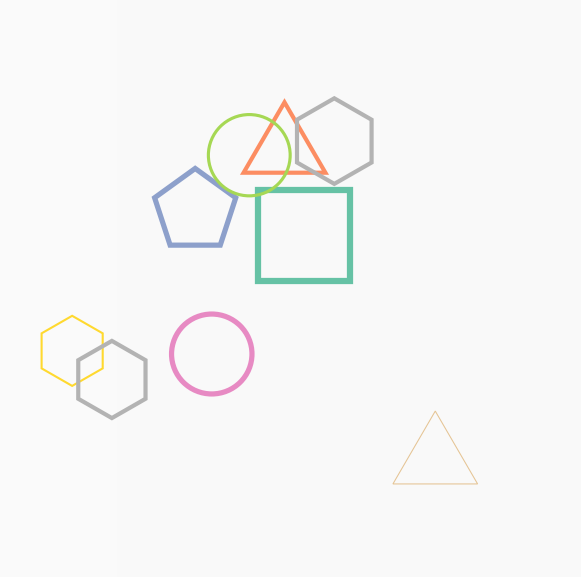[{"shape": "square", "thickness": 3, "radius": 0.4, "center": [0.523, 0.592]}, {"shape": "triangle", "thickness": 2, "radius": 0.41, "center": [0.489, 0.741]}, {"shape": "pentagon", "thickness": 2.5, "radius": 0.37, "center": [0.336, 0.634]}, {"shape": "circle", "thickness": 2.5, "radius": 0.35, "center": [0.364, 0.386]}, {"shape": "circle", "thickness": 1.5, "radius": 0.35, "center": [0.429, 0.73]}, {"shape": "hexagon", "thickness": 1, "radius": 0.3, "center": [0.124, 0.392]}, {"shape": "triangle", "thickness": 0.5, "radius": 0.42, "center": [0.749, 0.203]}, {"shape": "hexagon", "thickness": 2, "radius": 0.37, "center": [0.575, 0.755]}, {"shape": "hexagon", "thickness": 2, "radius": 0.33, "center": [0.192, 0.342]}]